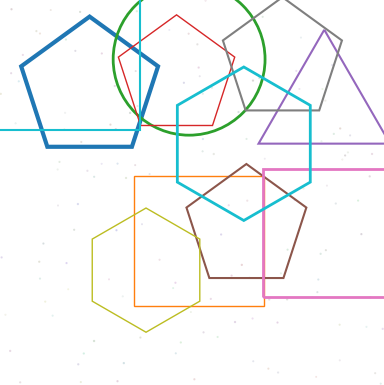[{"shape": "pentagon", "thickness": 3, "radius": 0.93, "center": [0.233, 0.77]}, {"shape": "square", "thickness": 1, "radius": 0.84, "center": [0.516, 0.375]}, {"shape": "circle", "thickness": 2, "radius": 0.99, "center": [0.491, 0.846]}, {"shape": "pentagon", "thickness": 1, "radius": 0.79, "center": [0.459, 0.803]}, {"shape": "triangle", "thickness": 1.5, "radius": 0.99, "center": [0.842, 0.726]}, {"shape": "pentagon", "thickness": 1.5, "radius": 0.82, "center": [0.64, 0.41]}, {"shape": "square", "thickness": 2, "radius": 0.83, "center": [0.85, 0.395]}, {"shape": "pentagon", "thickness": 1.5, "radius": 0.81, "center": [0.734, 0.845]}, {"shape": "hexagon", "thickness": 1, "radius": 0.81, "center": [0.379, 0.298]}, {"shape": "hexagon", "thickness": 2, "radius": 1.0, "center": [0.633, 0.627]}, {"shape": "square", "thickness": 1.5, "radius": 0.97, "center": [0.17, 0.855]}]